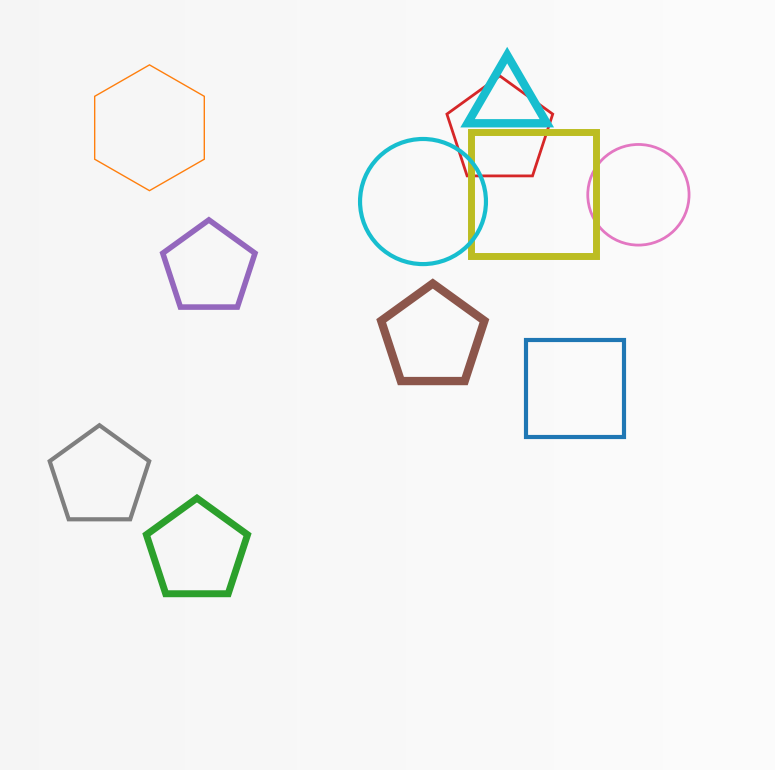[{"shape": "square", "thickness": 1.5, "radius": 0.32, "center": [0.742, 0.495]}, {"shape": "hexagon", "thickness": 0.5, "radius": 0.41, "center": [0.193, 0.834]}, {"shape": "pentagon", "thickness": 2.5, "radius": 0.34, "center": [0.254, 0.284]}, {"shape": "pentagon", "thickness": 1, "radius": 0.36, "center": [0.645, 0.83]}, {"shape": "pentagon", "thickness": 2, "radius": 0.31, "center": [0.27, 0.652]}, {"shape": "pentagon", "thickness": 3, "radius": 0.35, "center": [0.558, 0.562]}, {"shape": "circle", "thickness": 1, "radius": 0.33, "center": [0.824, 0.747]}, {"shape": "pentagon", "thickness": 1.5, "radius": 0.34, "center": [0.128, 0.38]}, {"shape": "square", "thickness": 2.5, "radius": 0.4, "center": [0.689, 0.748]}, {"shape": "circle", "thickness": 1.5, "radius": 0.41, "center": [0.546, 0.738]}, {"shape": "triangle", "thickness": 3, "radius": 0.3, "center": [0.654, 0.869]}]